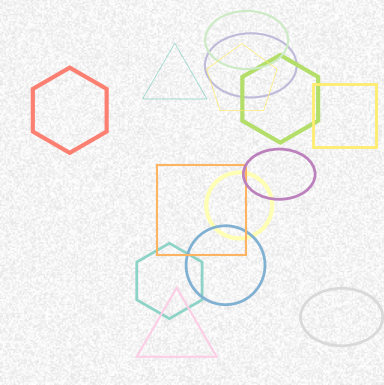[{"shape": "hexagon", "thickness": 2, "radius": 0.49, "center": [0.44, 0.27]}, {"shape": "triangle", "thickness": 0.5, "radius": 0.48, "center": [0.454, 0.791]}, {"shape": "circle", "thickness": 3, "radius": 0.43, "center": [0.621, 0.466]}, {"shape": "oval", "thickness": 1.5, "radius": 0.6, "center": [0.651, 0.83]}, {"shape": "hexagon", "thickness": 3, "radius": 0.55, "center": [0.181, 0.714]}, {"shape": "circle", "thickness": 2, "radius": 0.51, "center": [0.586, 0.311]}, {"shape": "square", "thickness": 1.5, "radius": 0.58, "center": [0.523, 0.455]}, {"shape": "hexagon", "thickness": 3, "radius": 0.57, "center": [0.728, 0.743]}, {"shape": "triangle", "thickness": 1.5, "radius": 0.6, "center": [0.459, 0.133]}, {"shape": "oval", "thickness": 2, "radius": 0.53, "center": [0.887, 0.177]}, {"shape": "oval", "thickness": 2, "radius": 0.47, "center": [0.725, 0.548]}, {"shape": "oval", "thickness": 1.5, "radius": 0.54, "center": [0.641, 0.896]}, {"shape": "square", "thickness": 2, "radius": 0.41, "center": [0.894, 0.699]}, {"shape": "pentagon", "thickness": 0.5, "radius": 0.48, "center": [0.628, 0.791]}]